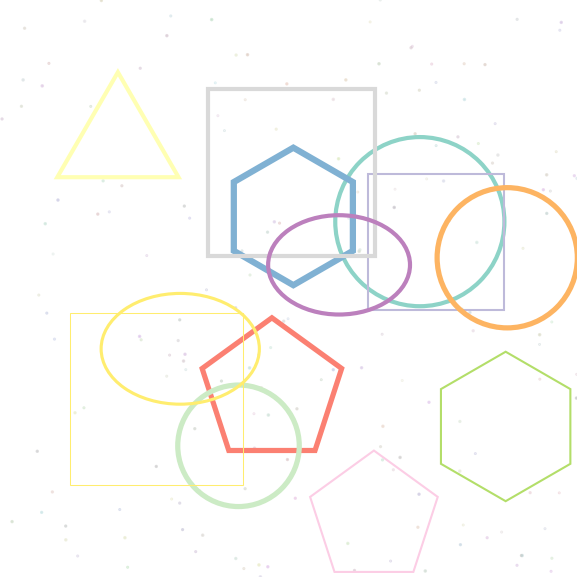[{"shape": "circle", "thickness": 2, "radius": 0.73, "center": [0.727, 0.615]}, {"shape": "triangle", "thickness": 2, "radius": 0.61, "center": [0.204, 0.753]}, {"shape": "square", "thickness": 1, "radius": 0.59, "center": [0.756, 0.581]}, {"shape": "pentagon", "thickness": 2.5, "radius": 0.64, "center": [0.471, 0.322]}, {"shape": "hexagon", "thickness": 3, "radius": 0.6, "center": [0.508, 0.624]}, {"shape": "circle", "thickness": 2.5, "radius": 0.61, "center": [0.878, 0.553]}, {"shape": "hexagon", "thickness": 1, "radius": 0.65, "center": [0.876, 0.261]}, {"shape": "pentagon", "thickness": 1, "radius": 0.58, "center": [0.647, 0.103]}, {"shape": "square", "thickness": 2, "radius": 0.72, "center": [0.504, 0.701]}, {"shape": "oval", "thickness": 2, "radius": 0.61, "center": [0.587, 0.54]}, {"shape": "circle", "thickness": 2.5, "radius": 0.53, "center": [0.413, 0.227]}, {"shape": "oval", "thickness": 1.5, "radius": 0.68, "center": [0.312, 0.395]}, {"shape": "square", "thickness": 0.5, "radius": 0.75, "center": [0.271, 0.308]}]